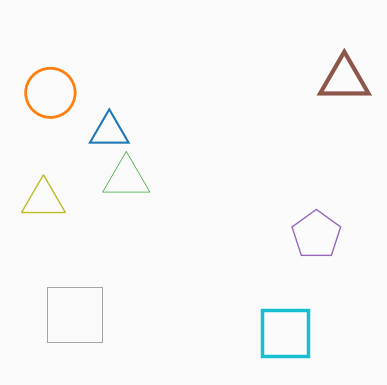[{"shape": "triangle", "thickness": 1.5, "radius": 0.29, "center": [0.282, 0.658]}, {"shape": "circle", "thickness": 2, "radius": 0.32, "center": [0.13, 0.759]}, {"shape": "triangle", "thickness": 0.5, "radius": 0.35, "center": [0.326, 0.536]}, {"shape": "pentagon", "thickness": 1, "radius": 0.33, "center": [0.816, 0.39]}, {"shape": "triangle", "thickness": 3, "radius": 0.36, "center": [0.889, 0.793]}, {"shape": "square", "thickness": 0.5, "radius": 0.36, "center": [0.193, 0.183]}, {"shape": "triangle", "thickness": 1, "radius": 0.33, "center": [0.112, 0.481]}, {"shape": "square", "thickness": 2.5, "radius": 0.3, "center": [0.735, 0.134]}]